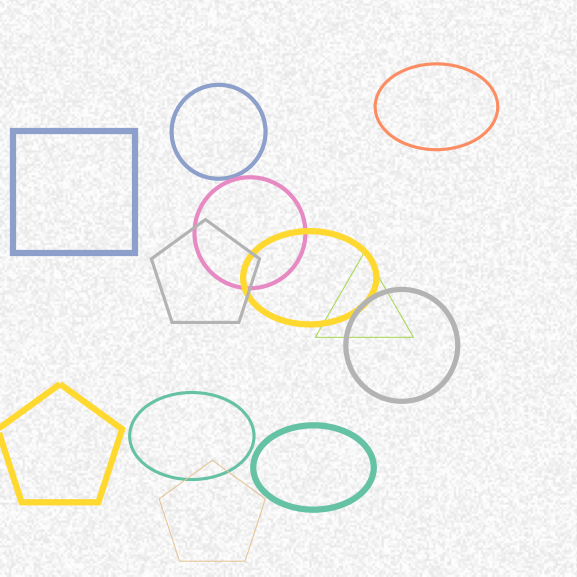[{"shape": "oval", "thickness": 1.5, "radius": 0.54, "center": [0.332, 0.244]}, {"shape": "oval", "thickness": 3, "radius": 0.52, "center": [0.543, 0.19]}, {"shape": "oval", "thickness": 1.5, "radius": 0.53, "center": [0.756, 0.814]}, {"shape": "square", "thickness": 3, "radius": 0.53, "center": [0.128, 0.667]}, {"shape": "circle", "thickness": 2, "radius": 0.41, "center": [0.378, 0.771]}, {"shape": "circle", "thickness": 2, "radius": 0.48, "center": [0.433, 0.596]}, {"shape": "triangle", "thickness": 0.5, "radius": 0.49, "center": [0.631, 0.464]}, {"shape": "pentagon", "thickness": 3, "radius": 0.57, "center": [0.104, 0.221]}, {"shape": "oval", "thickness": 3, "radius": 0.58, "center": [0.536, 0.518]}, {"shape": "pentagon", "thickness": 0.5, "radius": 0.48, "center": [0.368, 0.106]}, {"shape": "pentagon", "thickness": 1.5, "radius": 0.49, "center": [0.356, 0.52]}, {"shape": "circle", "thickness": 2.5, "radius": 0.48, "center": [0.696, 0.401]}]